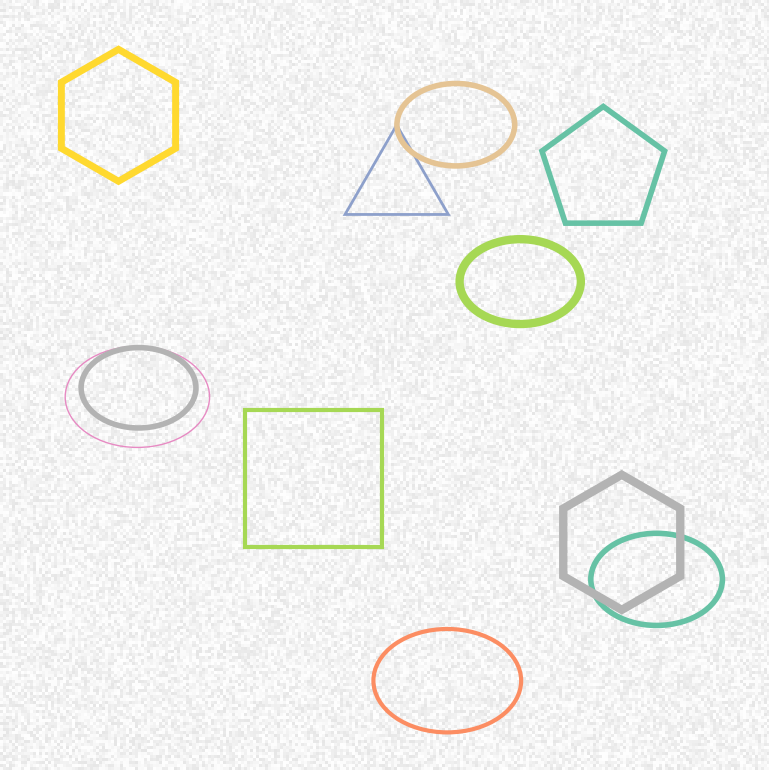[{"shape": "pentagon", "thickness": 2, "radius": 0.42, "center": [0.784, 0.778]}, {"shape": "oval", "thickness": 2, "radius": 0.43, "center": [0.853, 0.248]}, {"shape": "oval", "thickness": 1.5, "radius": 0.48, "center": [0.581, 0.116]}, {"shape": "triangle", "thickness": 1, "radius": 0.39, "center": [0.515, 0.76]}, {"shape": "oval", "thickness": 0.5, "radius": 0.47, "center": [0.178, 0.485]}, {"shape": "square", "thickness": 1.5, "radius": 0.45, "center": [0.407, 0.379]}, {"shape": "oval", "thickness": 3, "radius": 0.39, "center": [0.676, 0.634]}, {"shape": "hexagon", "thickness": 2.5, "radius": 0.43, "center": [0.154, 0.85]}, {"shape": "oval", "thickness": 2, "radius": 0.38, "center": [0.592, 0.838]}, {"shape": "hexagon", "thickness": 3, "radius": 0.44, "center": [0.807, 0.296]}, {"shape": "oval", "thickness": 2, "radius": 0.37, "center": [0.18, 0.496]}]